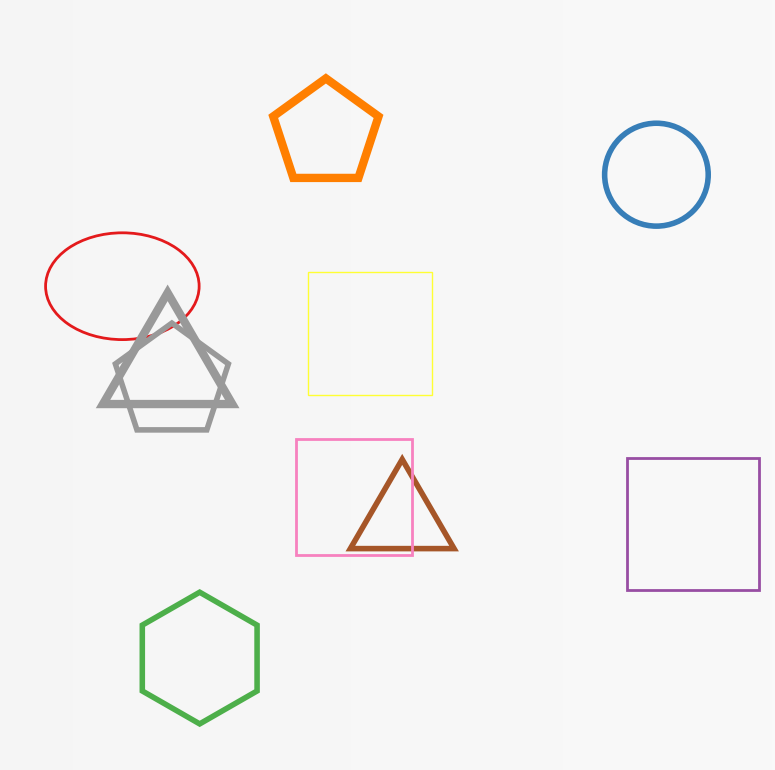[{"shape": "oval", "thickness": 1, "radius": 0.5, "center": [0.158, 0.628]}, {"shape": "circle", "thickness": 2, "radius": 0.33, "center": [0.847, 0.773]}, {"shape": "hexagon", "thickness": 2, "radius": 0.43, "center": [0.258, 0.145]}, {"shape": "square", "thickness": 1, "radius": 0.43, "center": [0.895, 0.319]}, {"shape": "pentagon", "thickness": 3, "radius": 0.36, "center": [0.42, 0.827]}, {"shape": "square", "thickness": 0.5, "radius": 0.4, "center": [0.478, 0.567]}, {"shape": "triangle", "thickness": 2, "radius": 0.39, "center": [0.519, 0.326]}, {"shape": "square", "thickness": 1, "radius": 0.38, "center": [0.457, 0.355]}, {"shape": "pentagon", "thickness": 2, "radius": 0.38, "center": [0.222, 0.504]}, {"shape": "triangle", "thickness": 3, "radius": 0.48, "center": [0.216, 0.523]}]